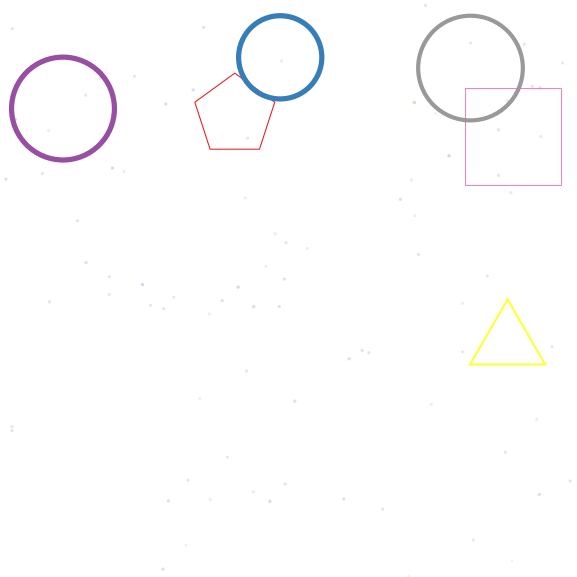[{"shape": "pentagon", "thickness": 0.5, "radius": 0.36, "center": [0.407, 0.8]}, {"shape": "circle", "thickness": 2.5, "radius": 0.36, "center": [0.485, 0.9]}, {"shape": "circle", "thickness": 2.5, "radius": 0.45, "center": [0.109, 0.811]}, {"shape": "triangle", "thickness": 1, "radius": 0.38, "center": [0.879, 0.406]}, {"shape": "square", "thickness": 0.5, "radius": 0.42, "center": [0.888, 0.762]}, {"shape": "circle", "thickness": 2, "radius": 0.45, "center": [0.815, 0.881]}]